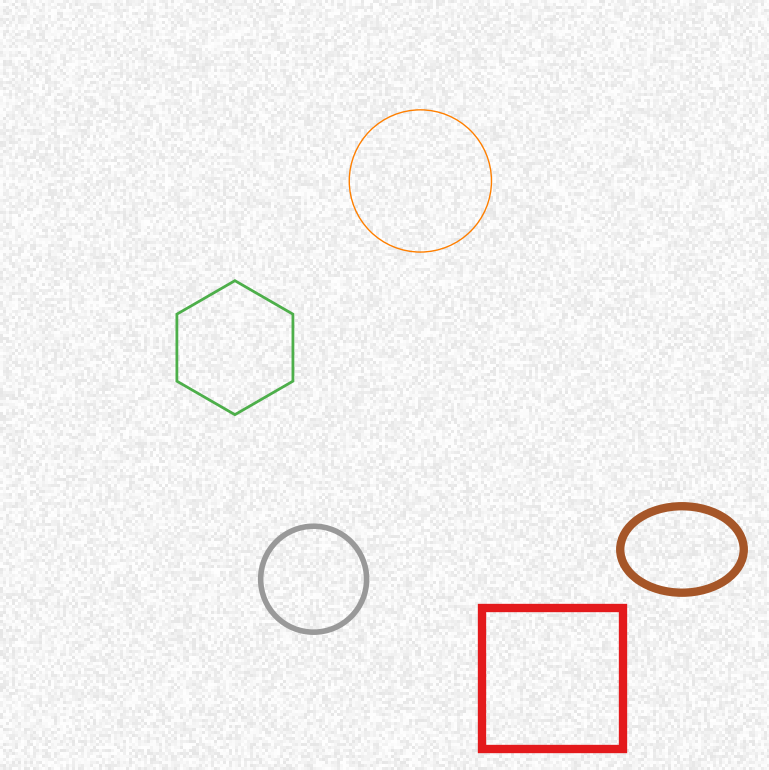[{"shape": "square", "thickness": 3, "radius": 0.46, "center": [0.718, 0.119]}, {"shape": "hexagon", "thickness": 1, "radius": 0.44, "center": [0.305, 0.548]}, {"shape": "circle", "thickness": 0.5, "radius": 0.46, "center": [0.546, 0.765]}, {"shape": "oval", "thickness": 3, "radius": 0.4, "center": [0.886, 0.286]}, {"shape": "circle", "thickness": 2, "radius": 0.34, "center": [0.407, 0.248]}]